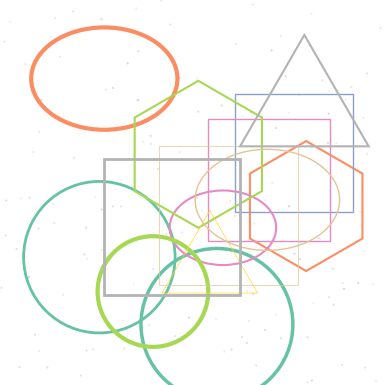[{"shape": "circle", "thickness": 2, "radius": 0.98, "center": [0.258, 0.332]}, {"shape": "circle", "thickness": 2.5, "radius": 0.99, "center": [0.563, 0.157]}, {"shape": "oval", "thickness": 3, "radius": 0.95, "center": [0.271, 0.796]}, {"shape": "hexagon", "thickness": 1.5, "radius": 0.84, "center": [0.795, 0.465]}, {"shape": "square", "thickness": 1, "radius": 0.77, "center": [0.763, 0.602]}, {"shape": "oval", "thickness": 1.5, "radius": 0.69, "center": [0.579, 0.408]}, {"shape": "square", "thickness": 1, "radius": 0.79, "center": [0.7, 0.532]}, {"shape": "circle", "thickness": 3, "radius": 0.72, "center": [0.397, 0.243]}, {"shape": "hexagon", "thickness": 1.5, "radius": 0.95, "center": [0.515, 0.599]}, {"shape": "triangle", "thickness": 0.5, "radius": 0.72, "center": [0.545, 0.31]}, {"shape": "square", "thickness": 0.5, "radius": 0.9, "center": [0.594, 0.44]}, {"shape": "oval", "thickness": 1, "radius": 0.94, "center": [0.694, 0.481]}, {"shape": "square", "thickness": 2, "radius": 0.88, "center": [0.447, 0.411]}, {"shape": "triangle", "thickness": 1.5, "radius": 0.96, "center": [0.791, 0.716]}]